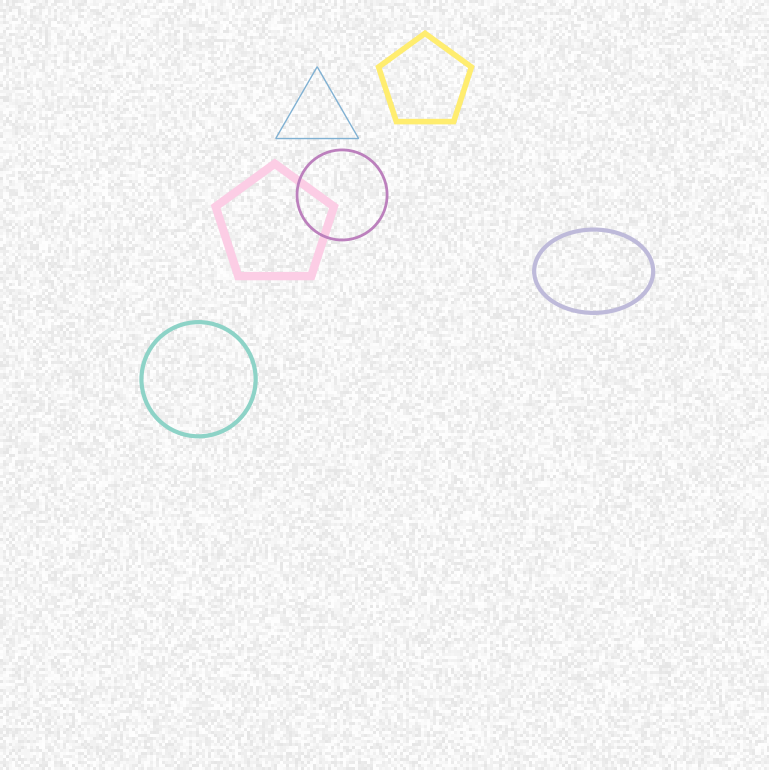[{"shape": "circle", "thickness": 1.5, "radius": 0.37, "center": [0.258, 0.508]}, {"shape": "oval", "thickness": 1.5, "radius": 0.39, "center": [0.771, 0.648]}, {"shape": "triangle", "thickness": 0.5, "radius": 0.31, "center": [0.412, 0.851]}, {"shape": "pentagon", "thickness": 3, "radius": 0.4, "center": [0.357, 0.707]}, {"shape": "circle", "thickness": 1, "radius": 0.29, "center": [0.444, 0.747]}, {"shape": "pentagon", "thickness": 2, "radius": 0.32, "center": [0.552, 0.893]}]